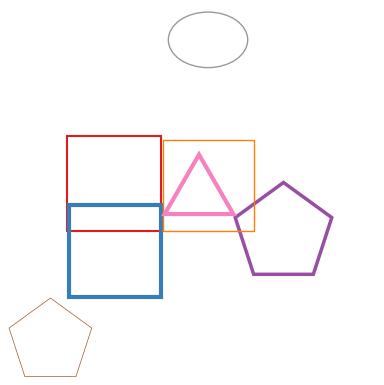[{"shape": "square", "thickness": 1.5, "radius": 0.61, "center": [0.296, 0.524]}, {"shape": "square", "thickness": 3, "radius": 0.6, "center": [0.299, 0.347]}, {"shape": "pentagon", "thickness": 2.5, "radius": 0.66, "center": [0.736, 0.394]}, {"shape": "square", "thickness": 1, "radius": 0.6, "center": [0.542, 0.518]}, {"shape": "pentagon", "thickness": 0.5, "radius": 0.56, "center": [0.131, 0.113]}, {"shape": "triangle", "thickness": 3, "radius": 0.51, "center": [0.517, 0.496]}, {"shape": "oval", "thickness": 1, "radius": 0.52, "center": [0.54, 0.897]}]